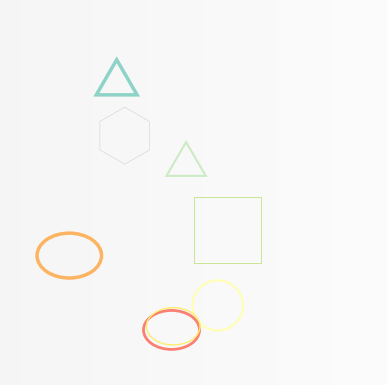[{"shape": "triangle", "thickness": 2.5, "radius": 0.3, "center": [0.301, 0.784]}, {"shape": "circle", "thickness": 1.5, "radius": 0.33, "center": [0.562, 0.207]}, {"shape": "oval", "thickness": 2, "radius": 0.36, "center": [0.443, 0.143]}, {"shape": "oval", "thickness": 2.5, "radius": 0.42, "center": [0.179, 0.336]}, {"shape": "square", "thickness": 0.5, "radius": 0.43, "center": [0.587, 0.403]}, {"shape": "hexagon", "thickness": 0.5, "radius": 0.37, "center": [0.322, 0.648]}, {"shape": "triangle", "thickness": 1.5, "radius": 0.29, "center": [0.48, 0.572]}, {"shape": "oval", "thickness": 1, "radius": 0.35, "center": [0.447, 0.152]}]